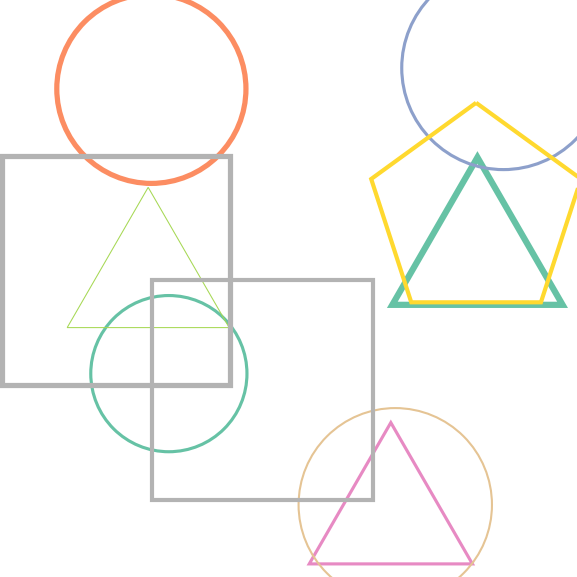[{"shape": "circle", "thickness": 1.5, "radius": 0.68, "center": [0.292, 0.352]}, {"shape": "triangle", "thickness": 3, "radius": 0.85, "center": [0.827, 0.556]}, {"shape": "circle", "thickness": 2.5, "radius": 0.82, "center": [0.262, 0.845]}, {"shape": "circle", "thickness": 1.5, "radius": 0.88, "center": [0.872, 0.882]}, {"shape": "triangle", "thickness": 1.5, "radius": 0.82, "center": [0.677, 0.104]}, {"shape": "triangle", "thickness": 0.5, "radius": 0.81, "center": [0.257, 0.513]}, {"shape": "pentagon", "thickness": 2, "radius": 0.95, "center": [0.824, 0.63]}, {"shape": "circle", "thickness": 1, "radius": 0.84, "center": [0.684, 0.125]}, {"shape": "square", "thickness": 2, "radius": 0.96, "center": [0.454, 0.324]}, {"shape": "square", "thickness": 2.5, "radius": 0.99, "center": [0.201, 0.531]}]